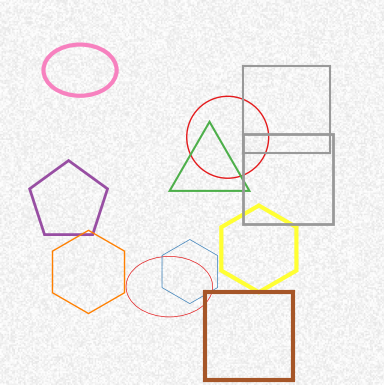[{"shape": "oval", "thickness": 0.5, "radius": 0.56, "center": [0.44, 0.255]}, {"shape": "circle", "thickness": 1, "radius": 0.53, "center": [0.591, 0.643]}, {"shape": "hexagon", "thickness": 0.5, "radius": 0.42, "center": [0.493, 0.295]}, {"shape": "triangle", "thickness": 1.5, "radius": 0.6, "center": [0.544, 0.564]}, {"shape": "pentagon", "thickness": 2, "radius": 0.53, "center": [0.178, 0.477]}, {"shape": "hexagon", "thickness": 1, "radius": 0.54, "center": [0.23, 0.294]}, {"shape": "hexagon", "thickness": 3, "radius": 0.56, "center": [0.672, 0.354]}, {"shape": "square", "thickness": 3, "radius": 0.57, "center": [0.646, 0.127]}, {"shape": "oval", "thickness": 3, "radius": 0.48, "center": [0.208, 0.818]}, {"shape": "square", "thickness": 2, "radius": 0.58, "center": [0.749, 0.536]}, {"shape": "square", "thickness": 1.5, "radius": 0.57, "center": [0.744, 0.715]}]